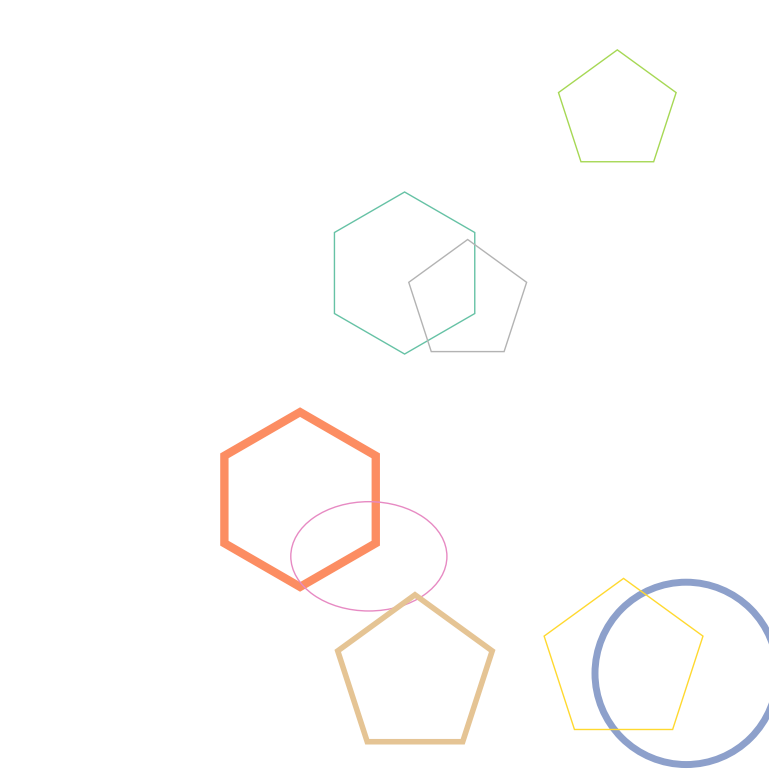[{"shape": "hexagon", "thickness": 0.5, "radius": 0.53, "center": [0.525, 0.645]}, {"shape": "hexagon", "thickness": 3, "radius": 0.57, "center": [0.39, 0.351]}, {"shape": "circle", "thickness": 2.5, "radius": 0.59, "center": [0.891, 0.125]}, {"shape": "oval", "thickness": 0.5, "radius": 0.51, "center": [0.479, 0.277]}, {"shape": "pentagon", "thickness": 0.5, "radius": 0.4, "center": [0.802, 0.855]}, {"shape": "pentagon", "thickness": 0.5, "radius": 0.54, "center": [0.81, 0.14]}, {"shape": "pentagon", "thickness": 2, "radius": 0.53, "center": [0.539, 0.122]}, {"shape": "pentagon", "thickness": 0.5, "radius": 0.4, "center": [0.607, 0.608]}]